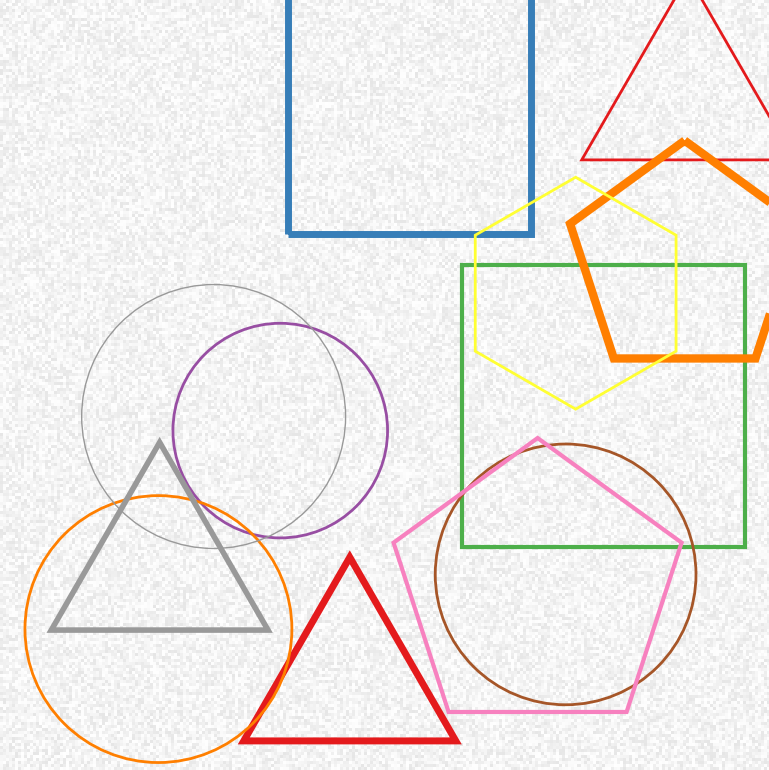[{"shape": "triangle", "thickness": 1, "radius": 0.8, "center": [0.894, 0.872]}, {"shape": "triangle", "thickness": 2.5, "radius": 0.79, "center": [0.454, 0.117]}, {"shape": "square", "thickness": 2.5, "radius": 0.79, "center": [0.532, 0.854]}, {"shape": "square", "thickness": 1.5, "radius": 0.92, "center": [0.784, 0.473]}, {"shape": "circle", "thickness": 1, "radius": 0.7, "center": [0.364, 0.441]}, {"shape": "pentagon", "thickness": 3, "radius": 0.78, "center": [0.889, 0.661]}, {"shape": "circle", "thickness": 1, "radius": 0.87, "center": [0.206, 0.183]}, {"shape": "hexagon", "thickness": 1, "radius": 0.75, "center": [0.748, 0.619]}, {"shape": "circle", "thickness": 1, "radius": 0.85, "center": [0.735, 0.254]}, {"shape": "pentagon", "thickness": 1.5, "radius": 0.98, "center": [0.698, 0.234]}, {"shape": "triangle", "thickness": 2, "radius": 0.81, "center": [0.207, 0.263]}, {"shape": "circle", "thickness": 0.5, "radius": 0.86, "center": [0.277, 0.459]}]